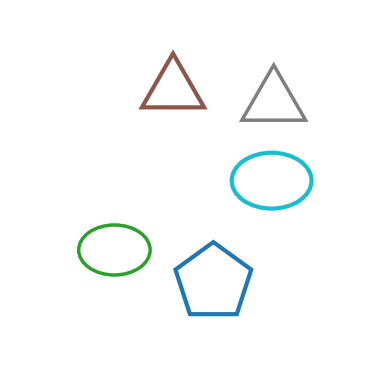[{"shape": "pentagon", "thickness": 3, "radius": 0.52, "center": [0.554, 0.268]}, {"shape": "oval", "thickness": 2.5, "radius": 0.46, "center": [0.297, 0.351]}, {"shape": "triangle", "thickness": 3, "radius": 0.47, "center": [0.449, 0.768]}, {"shape": "triangle", "thickness": 2.5, "radius": 0.48, "center": [0.711, 0.736]}, {"shape": "oval", "thickness": 3, "radius": 0.52, "center": [0.705, 0.531]}]